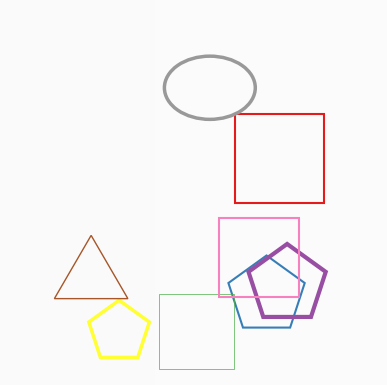[{"shape": "square", "thickness": 1.5, "radius": 0.58, "center": [0.722, 0.588]}, {"shape": "pentagon", "thickness": 1.5, "radius": 0.52, "center": [0.688, 0.233]}, {"shape": "square", "thickness": 0.5, "radius": 0.49, "center": [0.506, 0.14]}, {"shape": "pentagon", "thickness": 3, "radius": 0.52, "center": [0.741, 0.262]}, {"shape": "pentagon", "thickness": 2.5, "radius": 0.41, "center": [0.307, 0.138]}, {"shape": "triangle", "thickness": 1, "radius": 0.55, "center": [0.235, 0.279]}, {"shape": "square", "thickness": 1.5, "radius": 0.51, "center": [0.668, 0.331]}, {"shape": "oval", "thickness": 2.5, "radius": 0.59, "center": [0.542, 0.772]}]